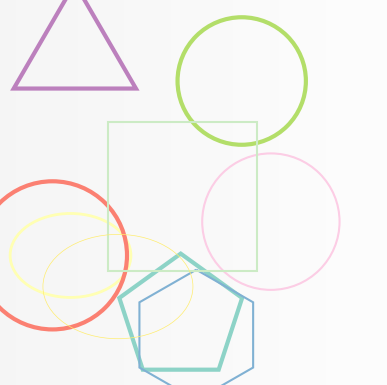[{"shape": "pentagon", "thickness": 3, "radius": 0.83, "center": [0.466, 0.175]}, {"shape": "oval", "thickness": 2, "radius": 0.78, "center": [0.182, 0.336]}, {"shape": "circle", "thickness": 3, "radius": 0.96, "center": [0.135, 0.337]}, {"shape": "hexagon", "thickness": 1.5, "radius": 0.85, "center": [0.507, 0.13]}, {"shape": "circle", "thickness": 3, "radius": 0.83, "center": [0.624, 0.79]}, {"shape": "circle", "thickness": 1.5, "radius": 0.89, "center": [0.699, 0.424]}, {"shape": "triangle", "thickness": 3, "radius": 0.91, "center": [0.193, 0.861]}, {"shape": "square", "thickness": 1.5, "radius": 0.96, "center": [0.471, 0.489]}, {"shape": "oval", "thickness": 0.5, "radius": 0.97, "center": [0.304, 0.256]}]